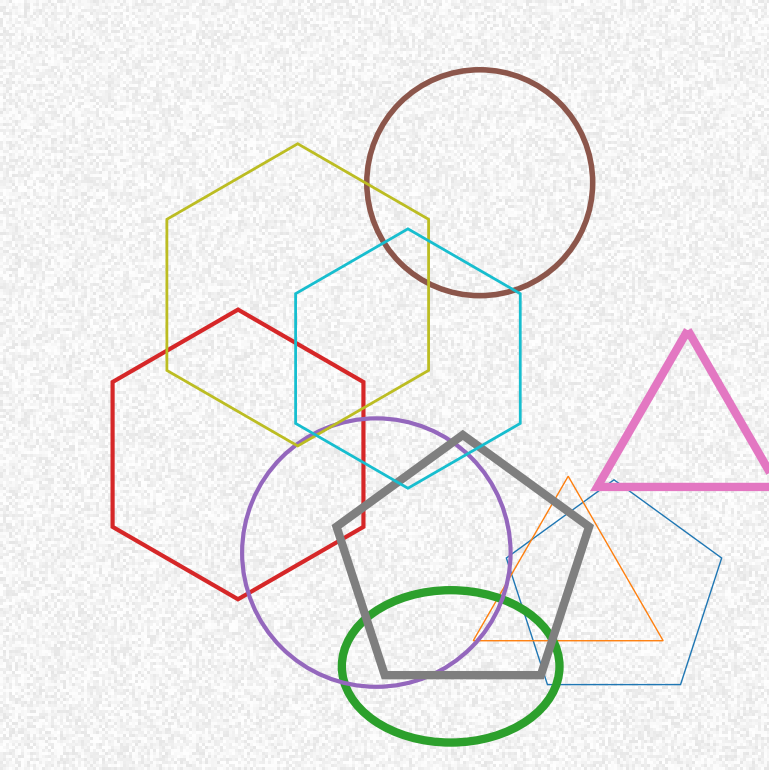[{"shape": "pentagon", "thickness": 0.5, "radius": 0.74, "center": [0.797, 0.23]}, {"shape": "triangle", "thickness": 0.5, "radius": 0.71, "center": [0.738, 0.239]}, {"shape": "oval", "thickness": 3, "radius": 0.71, "center": [0.585, 0.135]}, {"shape": "hexagon", "thickness": 1.5, "radius": 0.94, "center": [0.309, 0.41]}, {"shape": "circle", "thickness": 1.5, "radius": 0.87, "center": [0.489, 0.282]}, {"shape": "circle", "thickness": 2, "radius": 0.73, "center": [0.623, 0.763]}, {"shape": "triangle", "thickness": 3, "radius": 0.68, "center": [0.893, 0.435]}, {"shape": "pentagon", "thickness": 3, "radius": 0.86, "center": [0.601, 0.263]}, {"shape": "hexagon", "thickness": 1, "radius": 0.98, "center": [0.387, 0.617]}, {"shape": "hexagon", "thickness": 1, "radius": 0.84, "center": [0.53, 0.534]}]